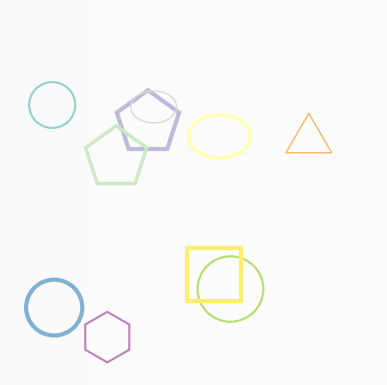[{"shape": "circle", "thickness": 1.5, "radius": 0.3, "center": [0.135, 0.727]}, {"shape": "oval", "thickness": 2.5, "radius": 0.4, "center": [0.567, 0.646]}, {"shape": "pentagon", "thickness": 3, "radius": 0.42, "center": [0.382, 0.681]}, {"shape": "circle", "thickness": 3, "radius": 0.36, "center": [0.14, 0.201]}, {"shape": "triangle", "thickness": 1, "radius": 0.34, "center": [0.797, 0.637]}, {"shape": "circle", "thickness": 1.5, "radius": 0.42, "center": [0.595, 0.249]}, {"shape": "oval", "thickness": 1, "radius": 0.3, "center": [0.396, 0.722]}, {"shape": "hexagon", "thickness": 1.5, "radius": 0.33, "center": [0.277, 0.124]}, {"shape": "pentagon", "thickness": 2.5, "radius": 0.41, "center": [0.3, 0.59]}, {"shape": "square", "thickness": 3, "radius": 0.34, "center": [0.552, 0.287]}]